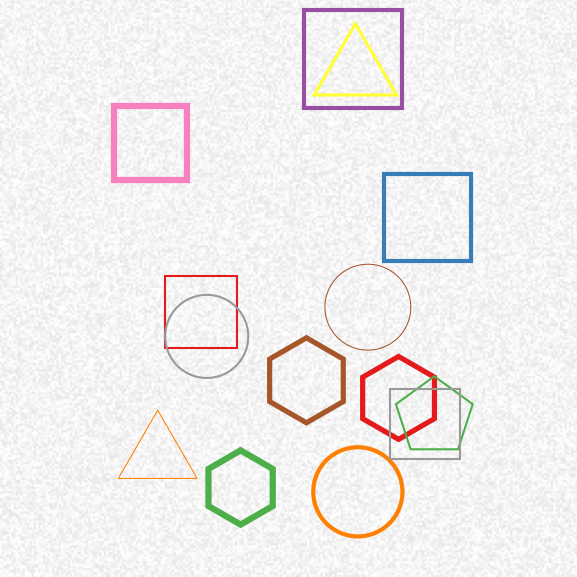[{"shape": "hexagon", "thickness": 2.5, "radius": 0.36, "center": [0.69, 0.31]}, {"shape": "square", "thickness": 1, "radius": 0.31, "center": [0.348, 0.459]}, {"shape": "square", "thickness": 2, "radius": 0.38, "center": [0.74, 0.622]}, {"shape": "pentagon", "thickness": 1, "radius": 0.35, "center": [0.752, 0.278]}, {"shape": "hexagon", "thickness": 3, "radius": 0.32, "center": [0.417, 0.155]}, {"shape": "square", "thickness": 2, "radius": 0.42, "center": [0.611, 0.896]}, {"shape": "triangle", "thickness": 0.5, "radius": 0.39, "center": [0.273, 0.21]}, {"shape": "circle", "thickness": 2, "radius": 0.39, "center": [0.62, 0.147]}, {"shape": "triangle", "thickness": 1.5, "radius": 0.41, "center": [0.615, 0.876]}, {"shape": "hexagon", "thickness": 2.5, "radius": 0.37, "center": [0.531, 0.341]}, {"shape": "circle", "thickness": 0.5, "radius": 0.37, "center": [0.637, 0.467]}, {"shape": "square", "thickness": 3, "radius": 0.32, "center": [0.261, 0.752]}, {"shape": "square", "thickness": 1, "radius": 0.3, "center": [0.735, 0.266]}, {"shape": "circle", "thickness": 1, "radius": 0.36, "center": [0.358, 0.417]}]